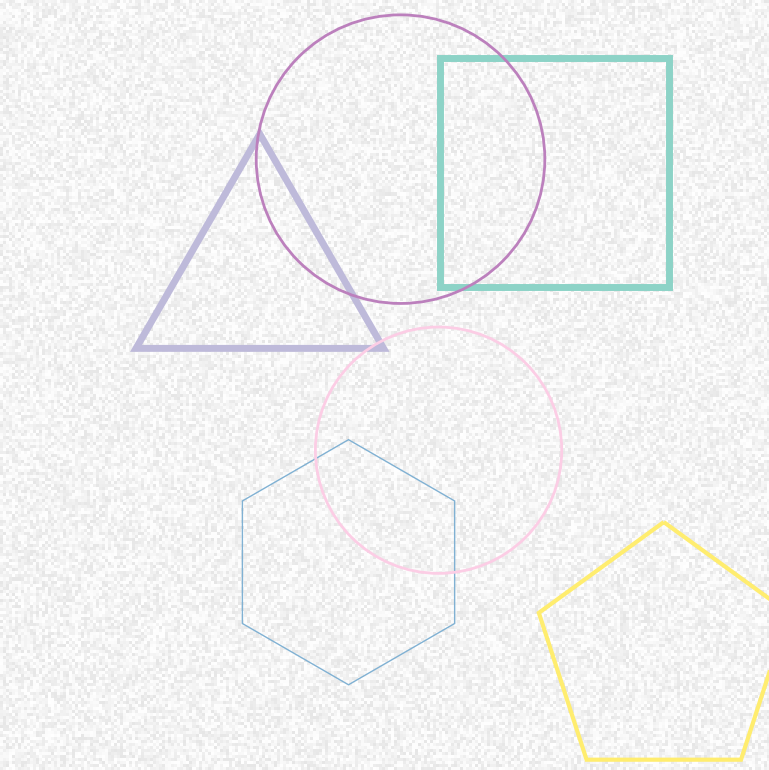[{"shape": "square", "thickness": 2.5, "radius": 0.75, "center": [0.72, 0.776]}, {"shape": "triangle", "thickness": 2.5, "radius": 0.93, "center": [0.337, 0.64]}, {"shape": "hexagon", "thickness": 0.5, "radius": 0.8, "center": [0.453, 0.27]}, {"shape": "circle", "thickness": 1, "radius": 0.8, "center": [0.57, 0.415]}, {"shape": "circle", "thickness": 1, "radius": 0.94, "center": [0.52, 0.793]}, {"shape": "pentagon", "thickness": 1.5, "radius": 0.85, "center": [0.862, 0.151]}]